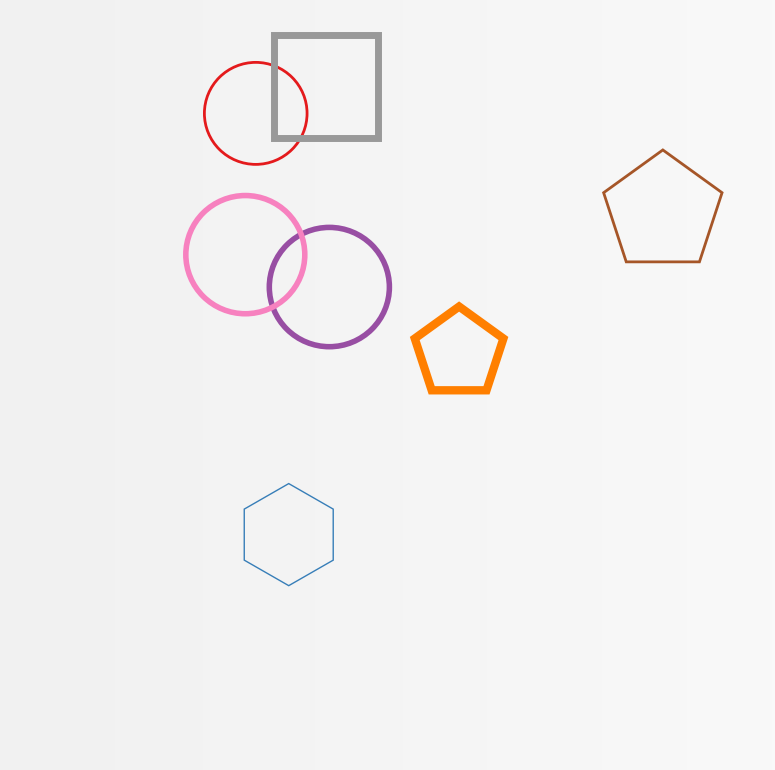[{"shape": "circle", "thickness": 1, "radius": 0.33, "center": [0.33, 0.853]}, {"shape": "hexagon", "thickness": 0.5, "radius": 0.33, "center": [0.373, 0.306]}, {"shape": "circle", "thickness": 2, "radius": 0.39, "center": [0.425, 0.627]}, {"shape": "pentagon", "thickness": 3, "radius": 0.3, "center": [0.592, 0.542]}, {"shape": "pentagon", "thickness": 1, "radius": 0.4, "center": [0.855, 0.725]}, {"shape": "circle", "thickness": 2, "radius": 0.38, "center": [0.317, 0.669]}, {"shape": "square", "thickness": 2.5, "radius": 0.33, "center": [0.421, 0.888]}]